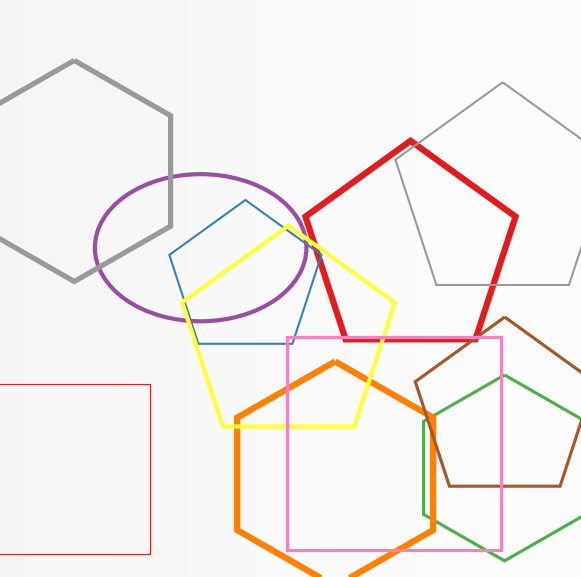[{"shape": "pentagon", "thickness": 3, "radius": 0.95, "center": [0.706, 0.565]}, {"shape": "square", "thickness": 0.5, "radius": 0.74, "center": [0.111, 0.187]}, {"shape": "pentagon", "thickness": 1, "radius": 0.69, "center": [0.422, 0.515]}, {"shape": "hexagon", "thickness": 1.5, "radius": 0.8, "center": [0.868, 0.189]}, {"shape": "oval", "thickness": 2, "radius": 0.91, "center": [0.345, 0.57]}, {"shape": "hexagon", "thickness": 3, "radius": 0.97, "center": [0.577, 0.179]}, {"shape": "pentagon", "thickness": 2, "radius": 0.96, "center": [0.496, 0.416]}, {"shape": "pentagon", "thickness": 1.5, "radius": 0.81, "center": [0.868, 0.288]}, {"shape": "square", "thickness": 1.5, "radius": 0.92, "center": [0.678, 0.231]}, {"shape": "pentagon", "thickness": 1, "radius": 0.97, "center": [0.865, 0.663]}, {"shape": "hexagon", "thickness": 2.5, "radius": 0.96, "center": [0.128, 0.703]}]